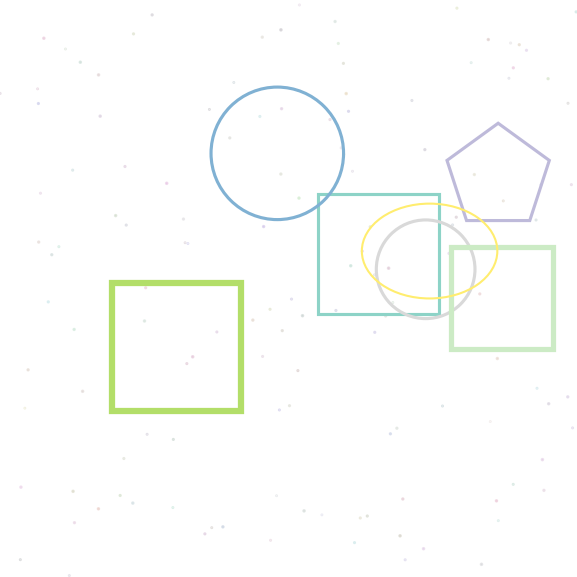[{"shape": "square", "thickness": 1.5, "radius": 0.52, "center": [0.656, 0.559]}, {"shape": "pentagon", "thickness": 1.5, "radius": 0.47, "center": [0.863, 0.693]}, {"shape": "circle", "thickness": 1.5, "radius": 0.57, "center": [0.48, 0.734]}, {"shape": "square", "thickness": 3, "radius": 0.56, "center": [0.306, 0.398]}, {"shape": "circle", "thickness": 1.5, "radius": 0.43, "center": [0.737, 0.533]}, {"shape": "square", "thickness": 2.5, "radius": 0.44, "center": [0.869, 0.483]}, {"shape": "oval", "thickness": 1, "radius": 0.59, "center": [0.744, 0.564]}]